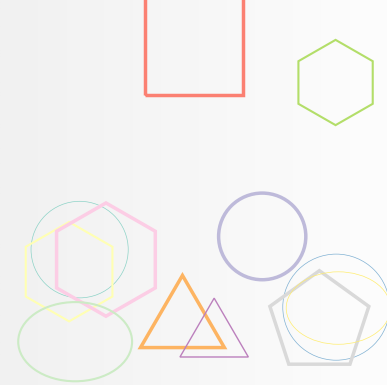[{"shape": "circle", "thickness": 0.5, "radius": 0.63, "center": [0.206, 0.352]}, {"shape": "hexagon", "thickness": 1.5, "radius": 0.65, "center": [0.178, 0.294]}, {"shape": "circle", "thickness": 2.5, "radius": 0.56, "center": [0.677, 0.386]}, {"shape": "square", "thickness": 2.5, "radius": 0.63, "center": [0.501, 0.879]}, {"shape": "circle", "thickness": 0.5, "radius": 0.69, "center": [0.868, 0.202]}, {"shape": "triangle", "thickness": 2.5, "radius": 0.62, "center": [0.471, 0.16]}, {"shape": "hexagon", "thickness": 1.5, "radius": 0.55, "center": [0.866, 0.786]}, {"shape": "hexagon", "thickness": 2.5, "radius": 0.74, "center": [0.273, 0.326]}, {"shape": "pentagon", "thickness": 2.5, "radius": 0.67, "center": [0.824, 0.163]}, {"shape": "triangle", "thickness": 1, "radius": 0.51, "center": [0.553, 0.124]}, {"shape": "oval", "thickness": 1.5, "radius": 0.73, "center": [0.194, 0.113]}, {"shape": "oval", "thickness": 0.5, "radius": 0.67, "center": [0.873, 0.2]}]